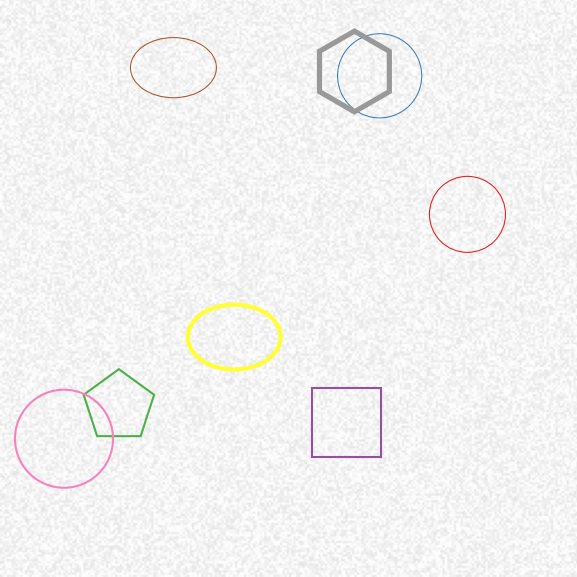[{"shape": "circle", "thickness": 0.5, "radius": 0.33, "center": [0.809, 0.628]}, {"shape": "circle", "thickness": 0.5, "radius": 0.36, "center": [0.657, 0.868]}, {"shape": "pentagon", "thickness": 1, "radius": 0.32, "center": [0.206, 0.296]}, {"shape": "square", "thickness": 1, "radius": 0.3, "center": [0.6, 0.267]}, {"shape": "oval", "thickness": 2, "radius": 0.4, "center": [0.406, 0.415]}, {"shape": "oval", "thickness": 0.5, "radius": 0.37, "center": [0.3, 0.882]}, {"shape": "circle", "thickness": 1, "radius": 0.42, "center": [0.111, 0.239]}, {"shape": "hexagon", "thickness": 2.5, "radius": 0.35, "center": [0.614, 0.875]}]